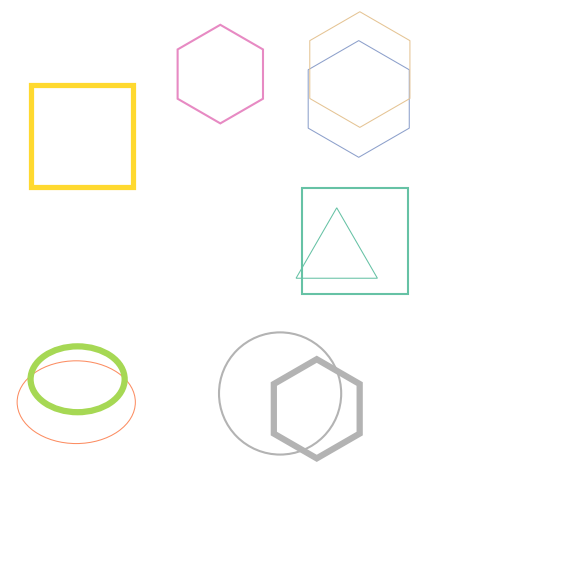[{"shape": "square", "thickness": 1, "radius": 0.46, "center": [0.615, 0.581]}, {"shape": "triangle", "thickness": 0.5, "radius": 0.41, "center": [0.583, 0.558]}, {"shape": "oval", "thickness": 0.5, "radius": 0.51, "center": [0.132, 0.303]}, {"shape": "hexagon", "thickness": 0.5, "radius": 0.51, "center": [0.621, 0.828]}, {"shape": "hexagon", "thickness": 1, "radius": 0.43, "center": [0.381, 0.871]}, {"shape": "oval", "thickness": 3, "radius": 0.41, "center": [0.134, 0.342]}, {"shape": "square", "thickness": 2.5, "radius": 0.44, "center": [0.142, 0.764]}, {"shape": "hexagon", "thickness": 0.5, "radius": 0.5, "center": [0.623, 0.879]}, {"shape": "circle", "thickness": 1, "radius": 0.53, "center": [0.485, 0.318]}, {"shape": "hexagon", "thickness": 3, "radius": 0.43, "center": [0.548, 0.291]}]